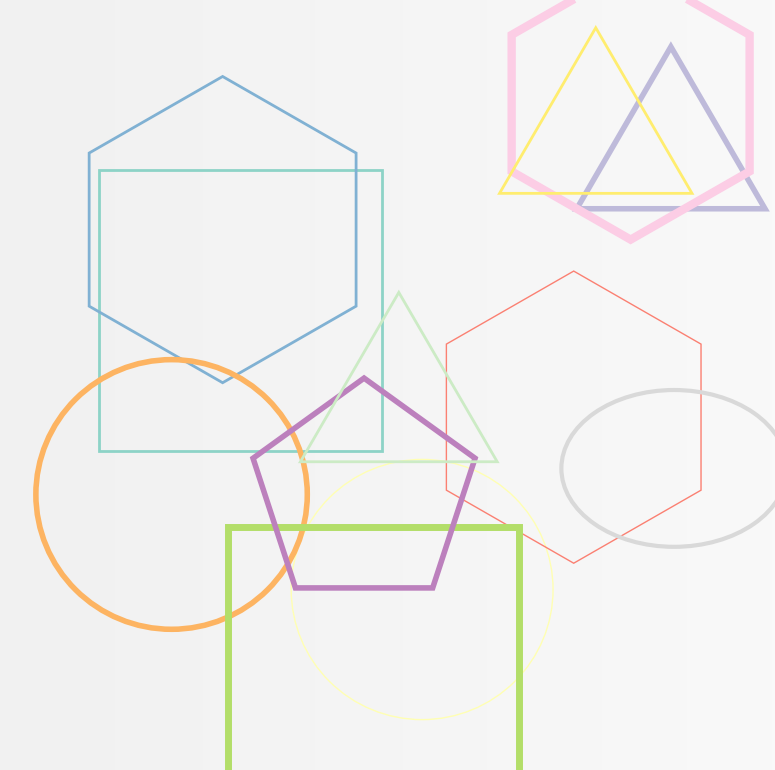[{"shape": "square", "thickness": 1, "radius": 0.91, "center": [0.31, 0.597]}, {"shape": "circle", "thickness": 0.5, "radius": 0.84, "center": [0.545, 0.234]}, {"shape": "triangle", "thickness": 2, "radius": 0.7, "center": [0.866, 0.799]}, {"shape": "hexagon", "thickness": 0.5, "radius": 0.95, "center": [0.74, 0.458]}, {"shape": "hexagon", "thickness": 1, "radius": 0.99, "center": [0.287, 0.702]}, {"shape": "circle", "thickness": 2, "radius": 0.88, "center": [0.221, 0.358]}, {"shape": "square", "thickness": 2.5, "radius": 0.94, "center": [0.482, 0.128]}, {"shape": "hexagon", "thickness": 3, "radius": 0.89, "center": [0.814, 0.866]}, {"shape": "oval", "thickness": 1.5, "radius": 0.73, "center": [0.87, 0.392]}, {"shape": "pentagon", "thickness": 2, "radius": 0.75, "center": [0.47, 0.358]}, {"shape": "triangle", "thickness": 1, "radius": 0.73, "center": [0.515, 0.474]}, {"shape": "triangle", "thickness": 1, "radius": 0.72, "center": [0.769, 0.821]}]